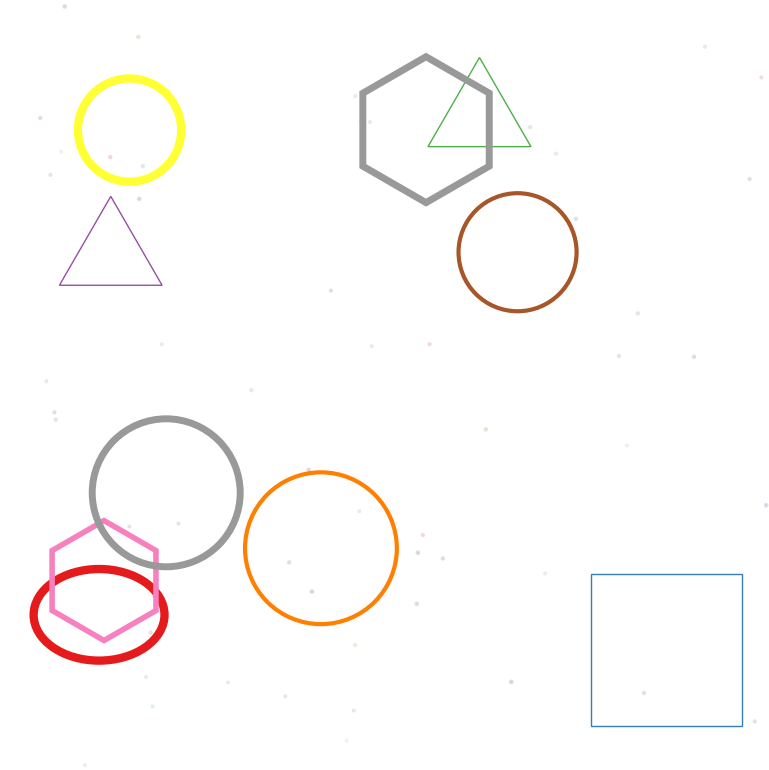[{"shape": "oval", "thickness": 3, "radius": 0.42, "center": [0.129, 0.202]}, {"shape": "square", "thickness": 0.5, "radius": 0.49, "center": [0.866, 0.156]}, {"shape": "triangle", "thickness": 0.5, "radius": 0.39, "center": [0.623, 0.848]}, {"shape": "triangle", "thickness": 0.5, "radius": 0.38, "center": [0.144, 0.668]}, {"shape": "circle", "thickness": 1.5, "radius": 0.49, "center": [0.417, 0.288]}, {"shape": "circle", "thickness": 3, "radius": 0.34, "center": [0.168, 0.831]}, {"shape": "circle", "thickness": 1.5, "radius": 0.38, "center": [0.672, 0.672]}, {"shape": "hexagon", "thickness": 2, "radius": 0.39, "center": [0.135, 0.246]}, {"shape": "circle", "thickness": 2.5, "radius": 0.48, "center": [0.216, 0.36]}, {"shape": "hexagon", "thickness": 2.5, "radius": 0.47, "center": [0.553, 0.832]}]